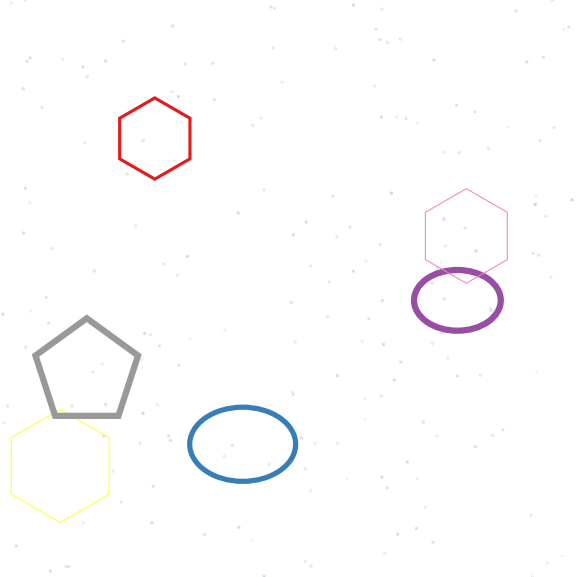[{"shape": "hexagon", "thickness": 1.5, "radius": 0.35, "center": [0.268, 0.759]}, {"shape": "oval", "thickness": 2.5, "radius": 0.46, "center": [0.42, 0.23]}, {"shape": "oval", "thickness": 3, "radius": 0.38, "center": [0.792, 0.479]}, {"shape": "hexagon", "thickness": 0.5, "radius": 0.49, "center": [0.104, 0.192]}, {"shape": "hexagon", "thickness": 0.5, "radius": 0.41, "center": [0.808, 0.591]}, {"shape": "pentagon", "thickness": 3, "radius": 0.47, "center": [0.15, 0.355]}]